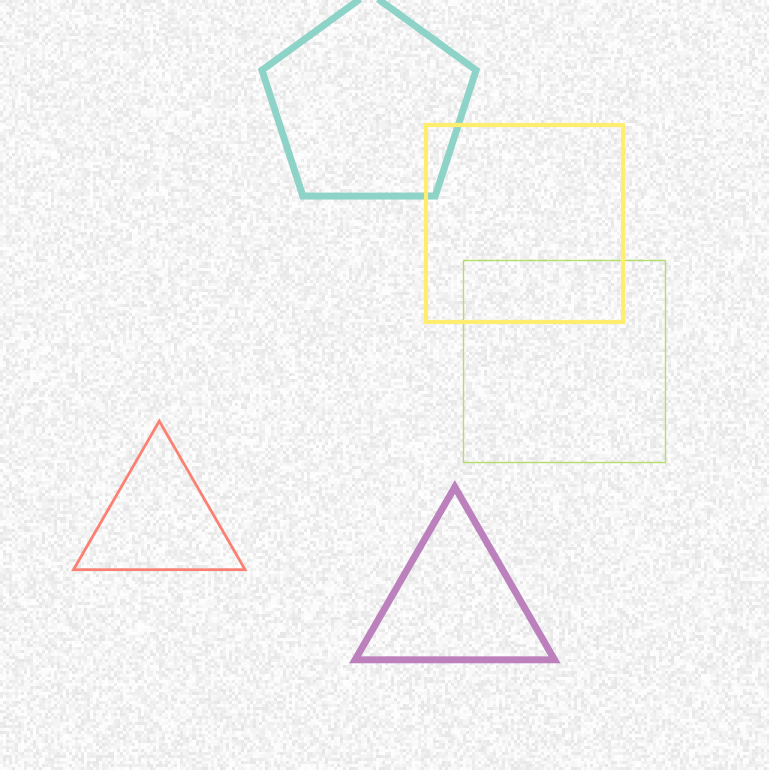[{"shape": "pentagon", "thickness": 2.5, "radius": 0.73, "center": [0.479, 0.864]}, {"shape": "triangle", "thickness": 1, "radius": 0.64, "center": [0.207, 0.324]}, {"shape": "square", "thickness": 0.5, "radius": 0.65, "center": [0.733, 0.531]}, {"shape": "triangle", "thickness": 2.5, "radius": 0.75, "center": [0.591, 0.218]}, {"shape": "square", "thickness": 1.5, "radius": 0.64, "center": [0.681, 0.71]}]